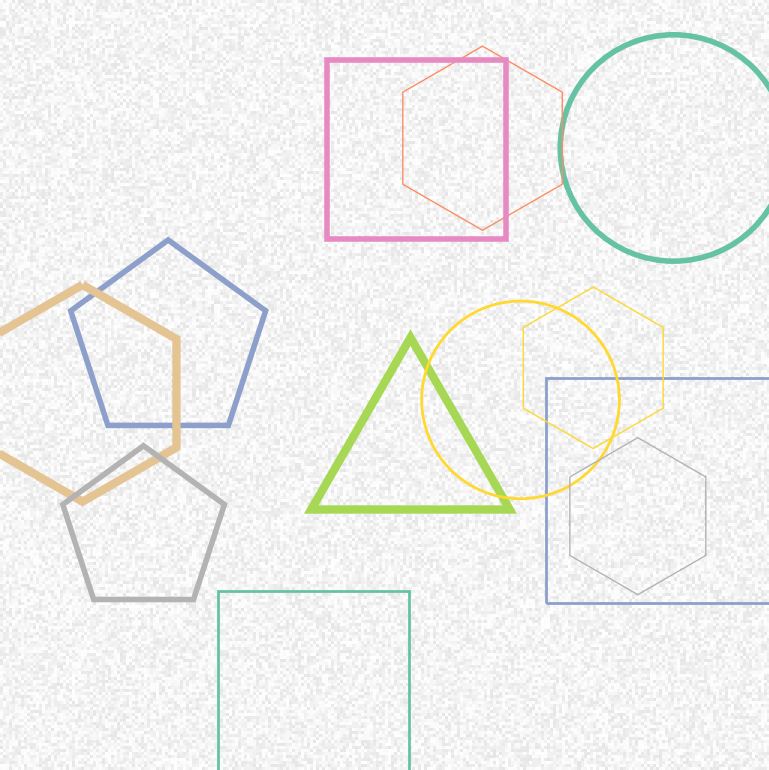[{"shape": "circle", "thickness": 2, "radius": 0.74, "center": [0.875, 0.808]}, {"shape": "square", "thickness": 1, "radius": 0.62, "center": [0.407, 0.108]}, {"shape": "hexagon", "thickness": 0.5, "radius": 0.6, "center": [0.627, 0.821]}, {"shape": "pentagon", "thickness": 2, "radius": 0.67, "center": [0.218, 0.555]}, {"shape": "square", "thickness": 1, "radius": 0.73, "center": [0.855, 0.363]}, {"shape": "square", "thickness": 2, "radius": 0.58, "center": [0.541, 0.806]}, {"shape": "triangle", "thickness": 3, "radius": 0.74, "center": [0.533, 0.413]}, {"shape": "hexagon", "thickness": 0.5, "radius": 0.52, "center": [0.77, 0.522]}, {"shape": "circle", "thickness": 1, "radius": 0.64, "center": [0.676, 0.481]}, {"shape": "hexagon", "thickness": 3, "radius": 0.7, "center": [0.107, 0.489]}, {"shape": "hexagon", "thickness": 0.5, "radius": 0.51, "center": [0.828, 0.33]}, {"shape": "pentagon", "thickness": 2, "radius": 0.55, "center": [0.186, 0.311]}]